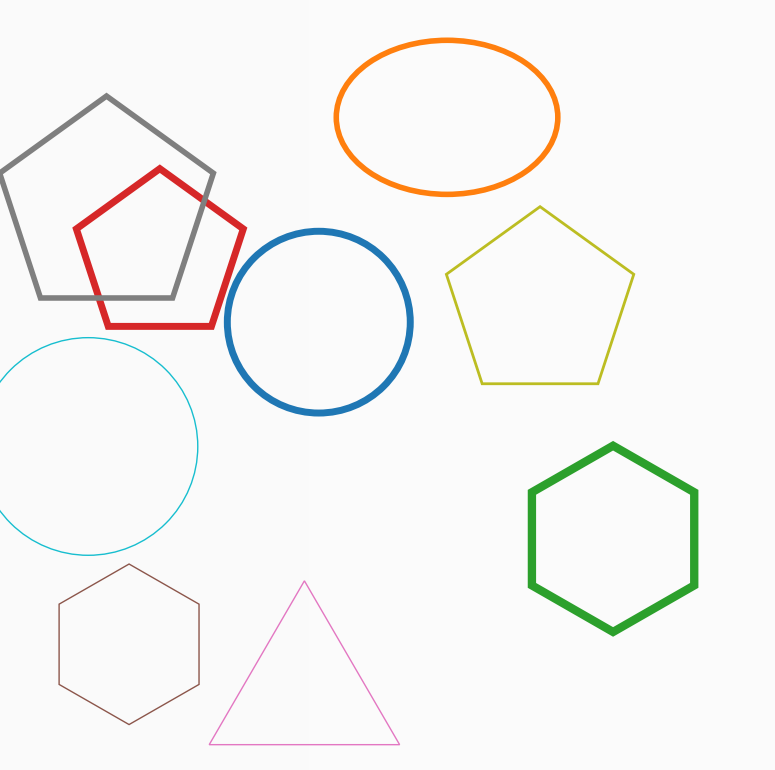[{"shape": "circle", "thickness": 2.5, "radius": 0.59, "center": [0.411, 0.582]}, {"shape": "oval", "thickness": 2, "radius": 0.71, "center": [0.577, 0.848]}, {"shape": "hexagon", "thickness": 3, "radius": 0.6, "center": [0.791, 0.3]}, {"shape": "pentagon", "thickness": 2.5, "radius": 0.57, "center": [0.206, 0.668]}, {"shape": "hexagon", "thickness": 0.5, "radius": 0.52, "center": [0.167, 0.163]}, {"shape": "triangle", "thickness": 0.5, "radius": 0.71, "center": [0.393, 0.104]}, {"shape": "pentagon", "thickness": 2, "radius": 0.72, "center": [0.137, 0.73]}, {"shape": "pentagon", "thickness": 1, "radius": 0.64, "center": [0.697, 0.604]}, {"shape": "circle", "thickness": 0.5, "radius": 0.71, "center": [0.114, 0.42]}]